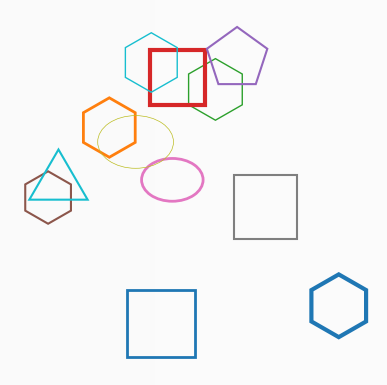[{"shape": "hexagon", "thickness": 3, "radius": 0.41, "center": [0.874, 0.206]}, {"shape": "square", "thickness": 2, "radius": 0.43, "center": [0.416, 0.16]}, {"shape": "hexagon", "thickness": 2, "radius": 0.39, "center": [0.282, 0.669]}, {"shape": "hexagon", "thickness": 1, "radius": 0.4, "center": [0.556, 0.768]}, {"shape": "square", "thickness": 3, "radius": 0.36, "center": [0.458, 0.799]}, {"shape": "pentagon", "thickness": 1.5, "radius": 0.41, "center": [0.612, 0.848]}, {"shape": "hexagon", "thickness": 1.5, "radius": 0.34, "center": [0.124, 0.487]}, {"shape": "oval", "thickness": 2, "radius": 0.4, "center": [0.445, 0.533]}, {"shape": "square", "thickness": 1.5, "radius": 0.41, "center": [0.685, 0.463]}, {"shape": "oval", "thickness": 0.5, "radius": 0.49, "center": [0.35, 0.631]}, {"shape": "hexagon", "thickness": 1, "radius": 0.39, "center": [0.39, 0.838]}, {"shape": "triangle", "thickness": 1.5, "radius": 0.43, "center": [0.151, 0.525]}]